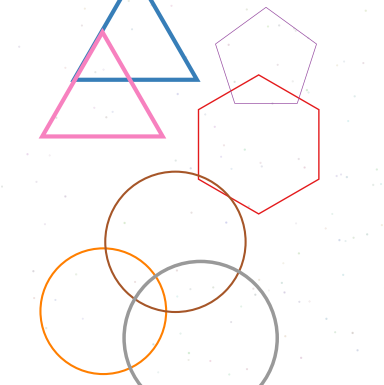[{"shape": "hexagon", "thickness": 1, "radius": 0.9, "center": [0.672, 0.625]}, {"shape": "triangle", "thickness": 3, "radius": 0.92, "center": [0.352, 0.885]}, {"shape": "pentagon", "thickness": 0.5, "radius": 0.69, "center": [0.691, 0.843]}, {"shape": "circle", "thickness": 1.5, "radius": 0.82, "center": [0.268, 0.192]}, {"shape": "circle", "thickness": 1.5, "radius": 0.91, "center": [0.456, 0.372]}, {"shape": "triangle", "thickness": 3, "radius": 0.9, "center": [0.266, 0.736]}, {"shape": "circle", "thickness": 2.5, "radius": 0.99, "center": [0.521, 0.122]}]